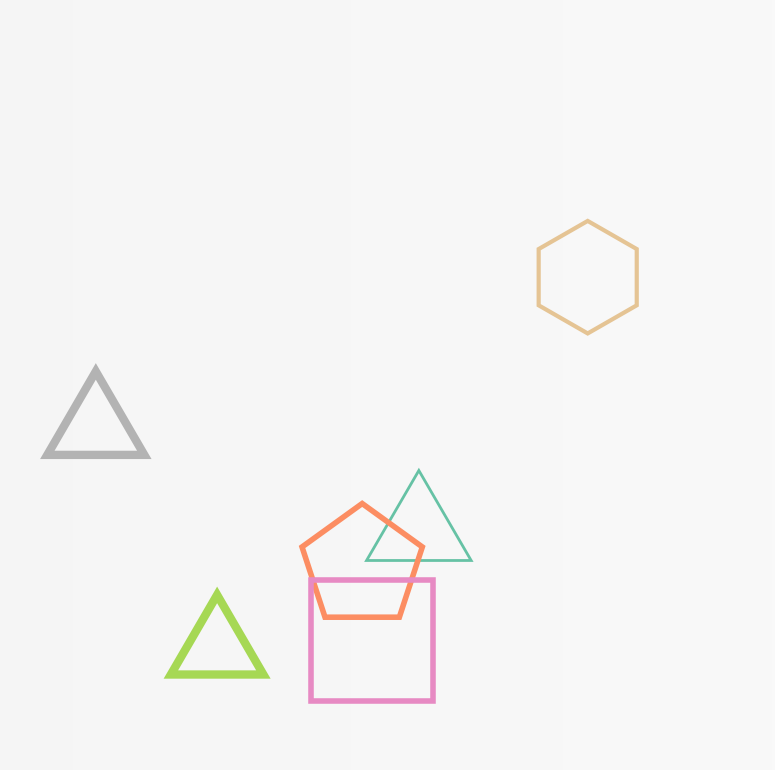[{"shape": "triangle", "thickness": 1, "radius": 0.39, "center": [0.54, 0.311]}, {"shape": "pentagon", "thickness": 2, "radius": 0.41, "center": [0.467, 0.264]}, {"shape": "square", "thickness": 2, "radius": 0.39, "center": [0.48, 0.168]}, {"shape": "triangle", "thickness": 3, "radius": 0.34, "center": [0.28, 0.158]}, {"shape": "hexagon", "thickness": 1.5, "radius": 0.37, "center": [0.758, 0.64]}, {"shape": "triangle", "thickness": 3, "radius": 0.36, "center": [0.124, 0.445]}]